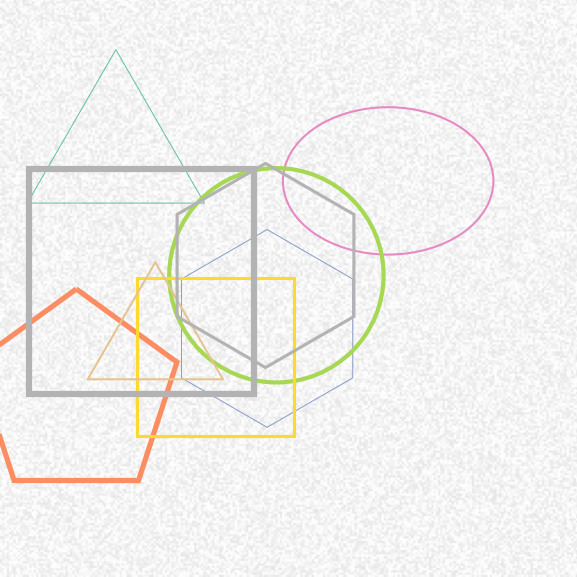[{"shape": "triangle", "thickness": 0.5, "radius": 0.89, "center": [0.201, 0.736]}, {"shape": "pentagon", "thickness": 2.5, "radius": 0.92, "center": [0.132, 0.315]}, {"shape": "hexagon", "thickness": 0.5, "radius": 0.86, "center": [0.463, 0.43]}, {"shape": "oval", "thickness": 1, "radius": 0.91, "center": [0.672, 0.686]}, {"shape": "circle", "thickness": 2, "radius": 0.93, "center": [0.479, 0.522]}, {"shape": "square", "thickness": 1.5, "radius": 0.68, "center": [0.373, 0.381]}, {"shape": "triangle", "thickness": 1, "radius": 0.68, "center": [0.269, 0.41]}, {"shape": "hexagon", "thickness": 1.5, "radius": 0.88, "center": [0.46, 0.539]}, {"shape": "square", "thickness": 3, "radius": 0.97, "center": [0.245, 0.512]}]